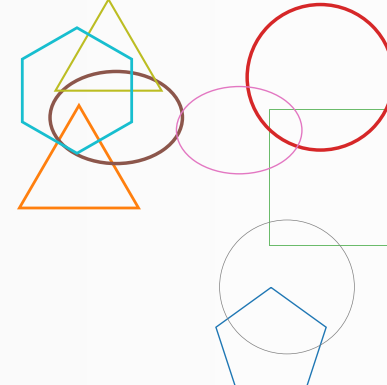[{"shape": "pentagon", "thickness": 1, "radius": 0.75, "center": [0.699, 0.104]}, {"shape": "triangle", "thickness": 2, "radius": 0.89, "center": [0.204, 0.549]}, {"shape": "square", "thickness": 0.5, "radius": 0.88, "center": [0.869, 0.54]}, {"shape": "circle", "thickness": 2.5, "radius": 0.94, "center": [0.827, 0.799]}, {"shape": "oval", "thickness": 2.5, "radius": 0.85, "center": [0.3, 0.695]}, {"shape": "oval", "thickness": 1, "radius": 0.81, "center": [0.617, 0.662]}, {"shape": "circle", "thickness": 0.5, "radius": 0.87, "center": [0.741, 0.255]}, {"shape": "triangle", "thickness": 1.5, "radius": 0.79, "center": [0.28, 0.843]}, {"shape": "hexagon", "thickness": 2, "radius": 0.81, "center": [0.199, 0.765]}]